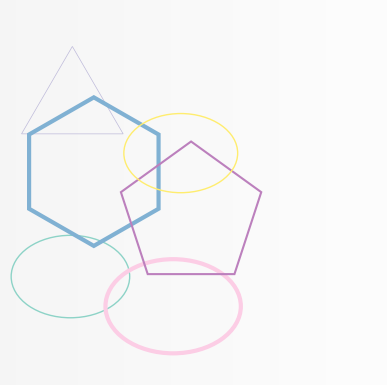[{"shape": "oval", "thickness": 1, "radius": 0.76, "center": [0.182, 0.282]}, {"shape": "triangle", "thickness": 0.5, "radius": 0.76, "center": [0.187, 0.728]}, {"shape": "hexagon", "thickness": 3, "radius": 0.96, "center": [0.242, 0.554]}, {"shape": "oval", "thickness": 3, "radius": 0.87, "center": [0.447, 0.205]}, {"shape": "pentagon", "thickness": 1.5, "radius": 0.95, "center": [0.493, 0.442]}, {"shape": "oval", "thickness": 1, "radius": 0.73, "center": [0.466, 0.602]}]